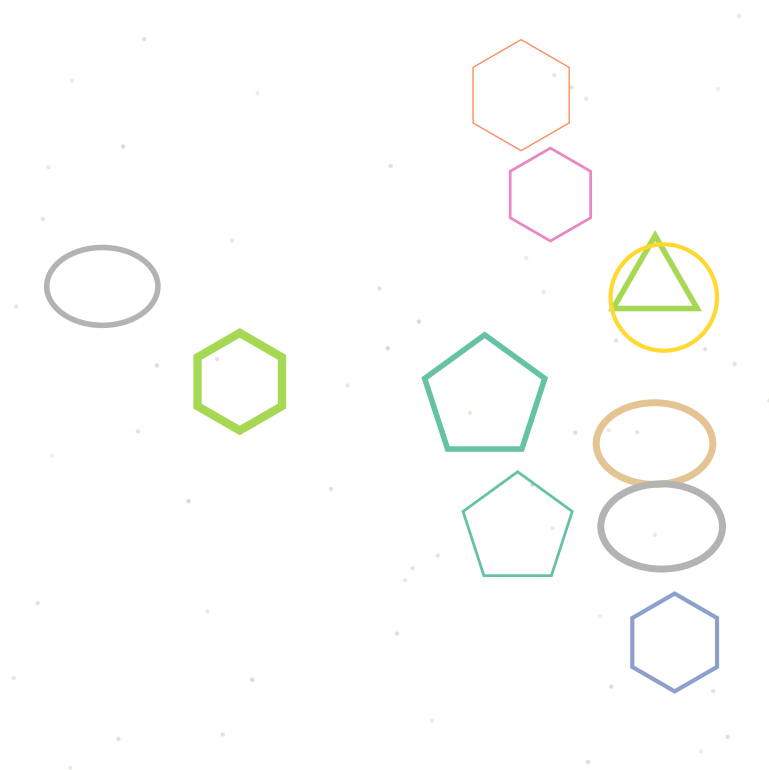[{"shape": "pentagon", "thickness": 2, "radius": 0.41, "center": [0.63, 0.483]}, {"shape": "pentagon", "thickness": 1, "radius": 0.37, "center": [0.672, 0.313]}, {"shape": "hexagon", "thickness": 0.5, "radius": 0.36, "center": [0.677, 0.876]}, {"shape": "hexagon", "thickness": 1.5, "radius": 0.32, "center": [0.876, 0.166]}, {"shape": "hexagon", "thickness": 1, "radius": 0.3, "center": [0.715, 0.747]}, {"shape": "triangle", "thickness": 2, "radius": 0.32, "center": [0.851, 0.631]}, {"shape": "hexagon", "thickness": 3, "radius": 0.32, "center": [0.311, 0.504]}, {"shape": "circle", "thickness": 1.5, "radius": 0.35, "center": [0.862, 0.614]}, {"shape": "oval", "thickness": 2.5, "radius": 0.38, "center": [0.85, 0.424]}, {"shape": "oval", "thickness": 2, "radius": 0.36, "center": [0.133, 0.628]}, {"shape": "oval", "thickness": 2.5, "radius": 0.4, "center": [0.859, 0.316]}]